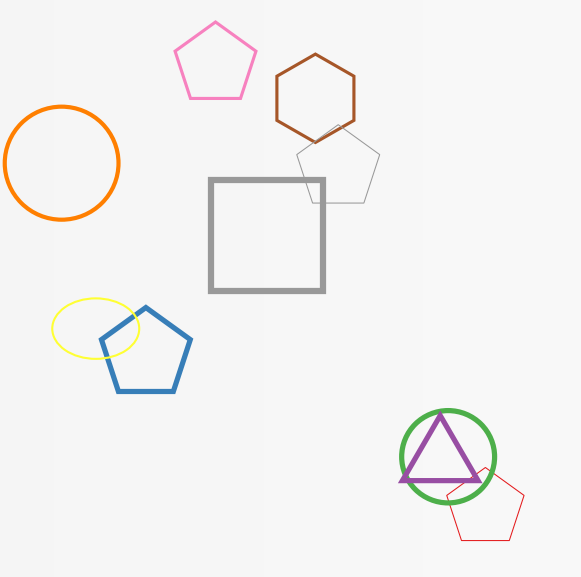[{"shape": "pentagon", "thickness": 0.5, "radius": 0.35, "center": [0.835, 0.12]}, {"shape": "pentagon", "thickness": 2.5, "radius": 0.4, "center": [0.251, 0.386]}, {"shape": "circle", "thickness": 2.5, "radius": 0.4, "center": [0.771, 0.208]}, {"shape": "triangle", "thickness": 2.5, "radius": 0.38, "center": [0.757, 0.204]}, {"shape": "circle", "thickness": 2, "radius": 0.49, "center": [0.106, 0.717]}, {"shape": "oval", "thickness": 1, "radius": 0.37, "center": [0.165, 0.43]}, {"shape": "hexagon", "thickness": 1.5, "radius": 0.38, "center": [0.543, 0.829]}, {"shape": "pentagon", "thickness": 1.5, "radius": 0.37, "center": [0.371, 0.888]}, {"shape": "pentagon", "thickness": 0.5, "radius": 0.38, "center": [0.582, 0.708]}, {"shape": "square", "thickness": 3, "radius": 0.48, "center": [0.46, 0.592]}]